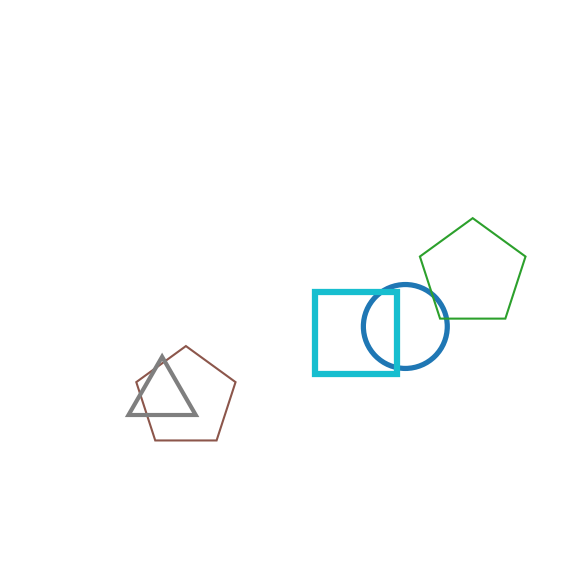[{"shape": "circle", "thickness": 2.5, "radius": 0.36, "center": [0.702, 0.434]}, {"shape": "pentagon", "thickness": 1, "radius": 0.48, "center": [0.819, 0.525]}, {"shape": "pentagon", "thickness": 1, "radius": 0.45, "center": [0.322, 0.31]}, {"shape": "triangle", "thickness": 2, "radius": 0.34, "center": [0.281, 0.314]}, {"shape": "square", "thickness": 3, "radius": 0.35, "center": [0.616, 0.423]}]